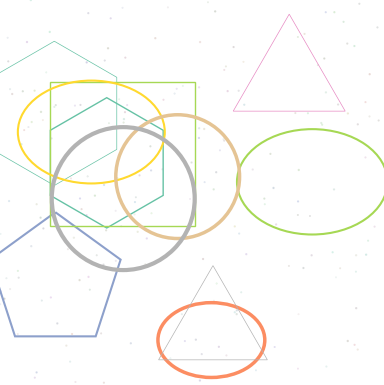[{"shape": "hexagon", "thickness": 0.5, "radius": 0.94, "center": [0.141, 0.706]}, {"shape": "hexagon", "thickness": 1, "radius": 0.85, "center": [0.277, 0.577]}, {"shape": "oval", "thickness": 2.5, "radius": 0.69, "center": [0.549, 0.117]}, {"shape": "pentagon", "thickness": 1.5, "radius": 0.89, "center": [0.144, 0.271]}, {"shape": "triangle", "thickness": 0.5, "radius": 0.84, "center": [0.751, 0.795]}, {"shape": "square", "thickness": 1, "radius": 0.94, "center": [0.318, 0.599]}, {"shape": "oval", "thickness": 1.5, "radius": 0.98, "center": [0.811, 0.528]}, {"shape": "oval", "thickness": 1.5, "radius": 0.95, "center": [0.237, 0.657]}, {"shape": "circle", "thickness": 2.5, "radius": 0.8, "center": [0.462, 0.541]}, {"shape": "triangle", "thickness": 0.5, "radius": 0.82, "center": [0.553, 0.147]}, {"shape": "circle", "thickness": 3, "radius": 0.93, "center": [0.32, 0.484]}]